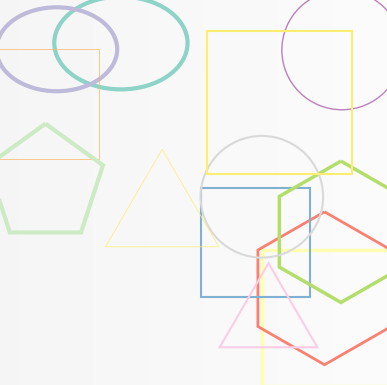[{"shape": "oval", "thickness": 3, "radius": 0.86, "center": [0.312, 0.888]}, {"shape": "square", "thickness": 2.5, "radius": 0.88, "center": [0.852, 0.175]}, {"shape": "oval", "thickness": 3, "radius": 0.78, "center": [0.147, 0.872]}, {"shape": "hexagon", "thickness": 2, "radius": 0.99, "center": [0.838, 0.251]}, {"shape": "square", "thickness": 1.5, "radius": 0.71, "center": [0.659, 0.371]}, {"shape": "square", "thickness": 0.5, "radius": 0.71, "center": [0.114, 0.731]}, {"shape": "hexagon", "thickness": 2.5, "radius": 0.92, "center": [0.88, 0.398]}, {"shape": "triangle", "thickness": 1.5, "radius": 0.73, "center": [0.693, 0.171]}, {"shape": "circle", "thickness": 1.5, "radius": 0.79, "center": [0.676, 0.489]}, {"shape": "circle", "thickness": 1, "radius": 0.78, "center": [0.883, 0.87]}, {"shape": "pentagon", "thickness": 3, "radius": 0.78, "center": [0.117, 0.523]}, {"shape": "triangle", "thickness": 0.5, "radius": 0.84, "center": [0.418, 0.443]}, {"shape": "square", "thickness": 1.5, "radius": 0.93, "center": [0.722, 0.734]}]